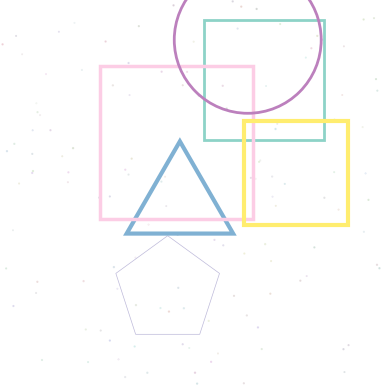[{"shape": "square", "thickness": 2, "radius": 0.78, "center": [0.686, 0.792]}, {"shape": "pentagon", "thickness": 0.5, "radius": 0.71, "center": [0.436, 0.246]}, {"shape": "triangle", "thickness": 3, "radius": 0.8, "center": [0.467, 0.473]}, {"shape": "square", "thickness": 2.5, "radius": 0.99, "center": [0.459, 0.63]}, {"shape": "circle", "thickness": 2, "radius": 0.95, "center": [0.643, 0.897]}, {"shape": "square", "thickness": 3, "radius": 0.68, "center": [0.77, 0.552]}]